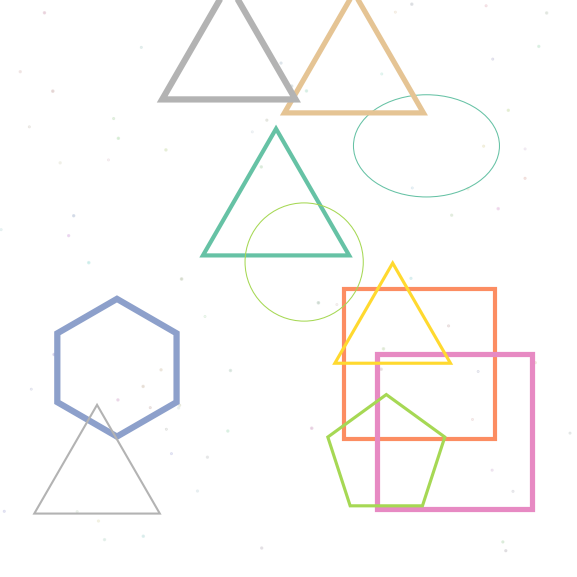[{"shape": "triangle", "thickness": 2, "radius": 0.73, "center": [0.478, 0.63]}, {"shape": "oval", "thickness": 0.5, "radius": 0.63, "center": [0.738, 0.747]}, {"shape": "square", "thickness": 2, "radius": 0.65, "center": [0.727, 0.369]}, {"shape": "hexagon", "thickness": 3, "radius": 0.6, "center": [0.202, 0.362]}, {"shape": "square", "thickness": 2.5, "radius": 0.67, "center": [0.787, 0.252]}, {"shape": "pentagon", "thickness": 1.5, "radius": 0.53, "center": [0.669, 0.209]}, {"shape": "circle", "thickness": 0.5, "radius": 0.51, "center": [0.527, 0.545]}, {"shape": "triangle", "thickness": 1.5, "radius": 0.58, "center": [0.68, 0.428]}, {"shape": "triangle", "thickness": 2.5, "radius": 0.69, "center": [0.613, 0.873]}, {"shape": "triangle", "thickness": 3, "radius": 0.67, "center": [0.396, 0.894]}, {"shape": "triangle", "thickness": 1, "radius": 0.63, "center": [0.168, 0.173]}]